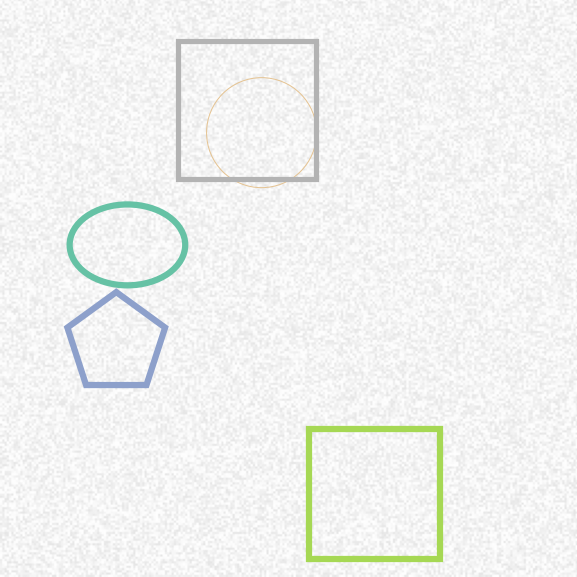[{"shape": "oval", "thickness": 3, "radius": 0.5, "center": [0.221, 0.575]}, {"shape": "pentagon", "thickness": 3, "radius": 0.44, "center": [0.201, 0.404]}, {"shape": "square", "thickness": 3, "radius": 0.56, "center": [0.648, 0.144]}, {"shape": "circle", "thickness": 0.5, "radius": 0.48, "center": [0.453, 0.769]}, {"shape": "square", "thickness": 2.5, "radius": 0.6, "center": [0.428, 0.809]}]